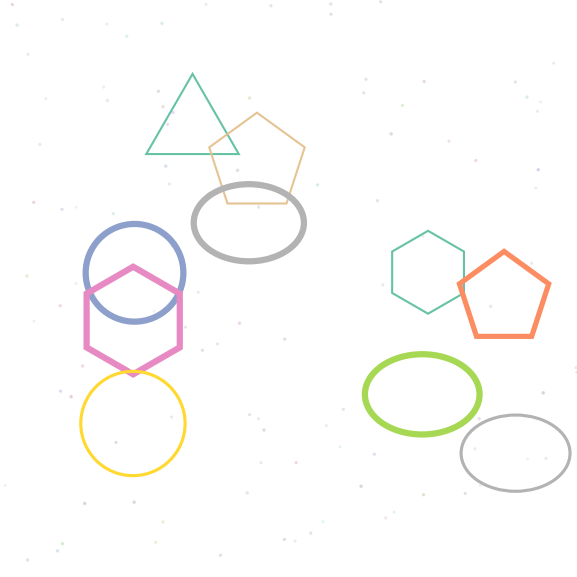[{"shape": "triangle", "thickness": 1, "radius": 0.46, "center": [0.333, 0.779]}, {"shape": "hexagon", "thickness": 1, "radius": 0.36, "center": [0.741, 0.528]}, {"shape": "pentagon", "thickness": 2.5, "radius": 0.41, "center": [0.873, 0.482]}, {"shape": "circle", "thickness": 3, "radius": 0.42, "center": [0.233, 0.527]}, {"shape": "hexagon", "thickness": 3, "radius": 0.47, "center": [0.231, 0.444]}, {"shape": "oval", "thickness": 3, "radius": 0.5, "center": [0.731, 0.316]}, {"shape": "circle", "thickness": 1.5, "radius": 0.45, "center": [0.23, 0.266]}, {"shape": "pentagon", "thickness": 1, "radius": 0.43, "center": [0.445, 0.717]}, {"shape": "oval", "thickness": 1.5, "radius": 0.47, "center": [0.893, 0.214]}, {"shape": "oval", "thickness": 3, "radius": 0.48, "center": [0.431, 0.613]}]